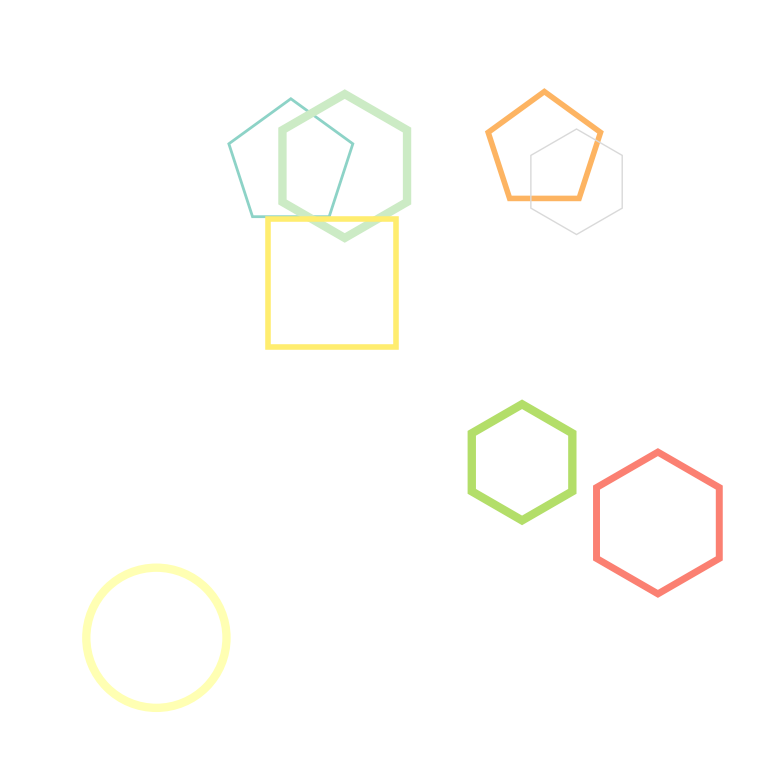[{"shape": "pentagon", "thickness": 1, "radius": 0.42, "center": [0.378, 0.787]}, {"shape": "circle", "thickness": 3, "radius": 0.46, "center": [0.203, 0.172]}, {"shape": "hexagon", "thickness": 2.5, "radius": 0.46, "center": [0.854, 0.321]}, {"shape": "pentagon", "thickness": 2, "radius": 0.38, "center": [0.707, 0.804]}, {"shape": "hexagon", "thickness": 3, "radius": 0.38, "center": [0.678, 0.4]}, {"shape": "hexagon", "thickness": 0.5, "radius": 0.34, "center": [0.749, 0.764]}, {"shape": "hexagon", "thickness": 3, "radius": 0.47, "center": [0.448, 0.784]}, {"shape": "square", "thickness": 2, "radius": 0.42, "center": [0.431, 0.632]}]